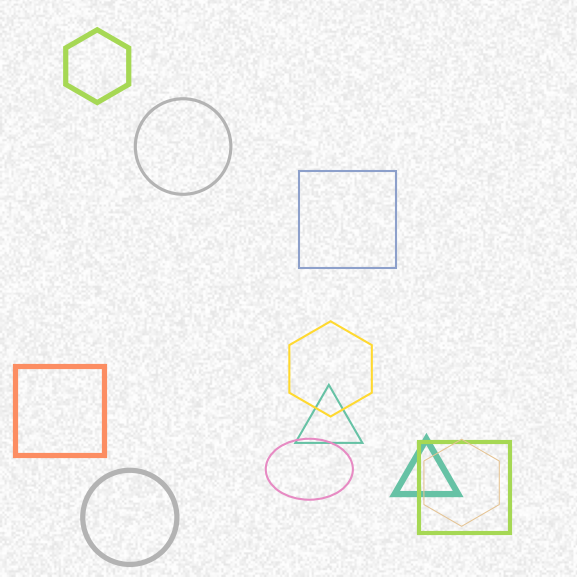[{"shape": "triangle", "thickness": 1, "radius": 0.34, "center": [0.569, 0.266]}, {"shape": "triangle", "thickness": 3, "radius": 0.32, "center": [0.738, 0.175]}, {"shape": "square", "thickness": 2.5, "radius": 0.39, "center": [0.103, 0.289]}, {"shape": "square", "thickness": 1, "radius": 0.42, "center": [0.602, 0.619]}, {"shape": "oval", "thickness": 1, "radius": 0.38, "center": [0.536, 0.187]}, {"shape": "square", "thickness": 2, "radius": 0.39, "center": [0.804, 0.155]}, {"shape": "hexagon", "thickness": 2.5, "radius": 0.31, "center": [0.168, 0.885]}, {"shape": "hexagon", "thickness": 1, "radius": 0.41, "center": [0.572, 0.36]}, {"shape": "hexagon", "thickness": 0.5, "radius": 0.38, "center": [0.799, 0.163]}, {"shape": "circle", "thickness": 1.5, "radius": 0.41, "center": [0.317, 0.745]}, {"shape": "circle", "thickness": 2.5, "radius": 0.41, "center": [0.225, 0.103]}]